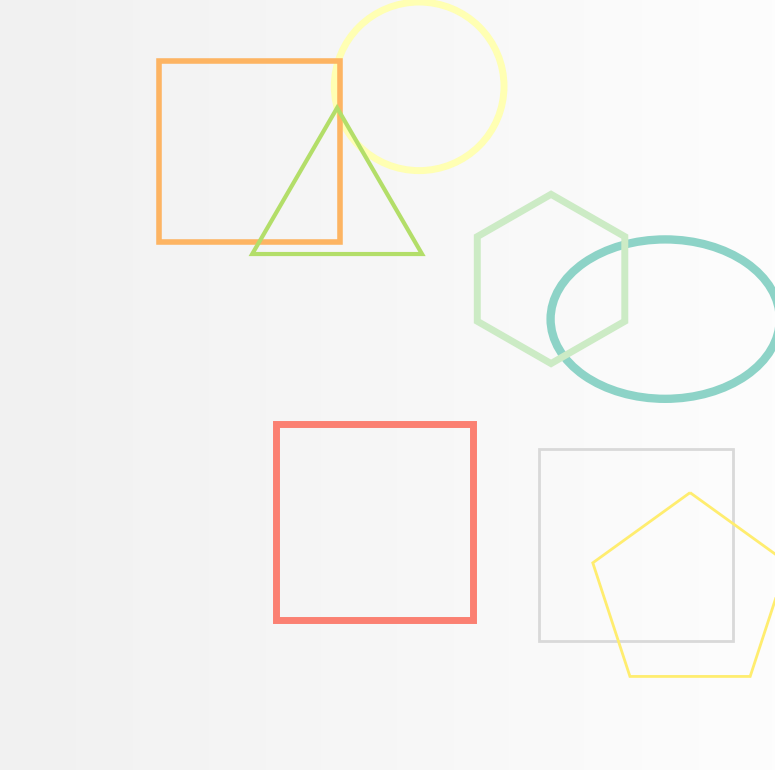[{"shape": "oval", "thickness": 3, "radius": 0.74, "center": [0.858, 0.586]}, {"shape": "circle", "thickness": 2.5, "radius": 0.55, "center": [0.541, 0.888]}, {"shape": "square", "thickness": 2.5, "radius": 0.64, "center": [0.483, 0.322]}, {"shape": "square", "thickness": 2, "radius": 0.59, "center": [0.322, 0.803]}, {"shape": "triangle", "thickness": 1.5, "radius": 0.63, "center": [0.435, 0.733]}, {"shape": "square", "thickness": 1, "radius": 0.63, "center": [0.82, 0.292]}, {"shape": "hexagon", "thickness": 2.5, "radius": 0.55, "center": [0.711, 0.638]}, {"shape": "pentagon", "thickness": 1, "radius": 0.66, "center": [0.89, 0.228]}]